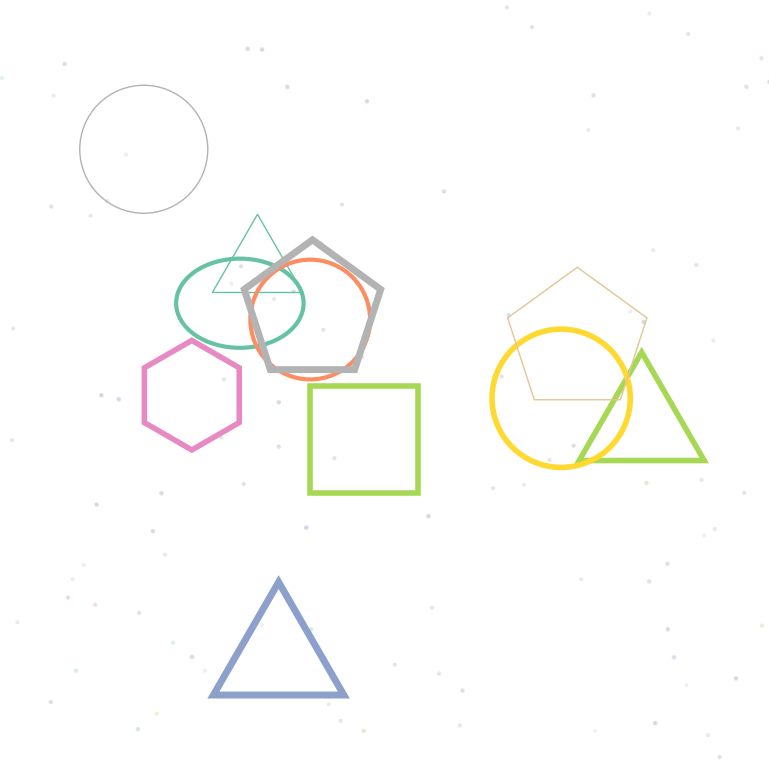[{"shape": "oval", "thickness": 1.5, "radius": 0.41, "center": [0.312, 0.606]}, {"shape": "triangle", "thickness": 0.5, "radius": 0.34, "center": [0.334, 0.654]}, {"shape": "circle", "thickness": 1.5, "radius": 0.39, "center": [0.403, 0.585]}, {"shape": "triangle", "thickness": 2.5, "radius": 0.49, "center": [0.362, 0.146]}, {"shape": "hexagon", "thickness": 2, "radius": 0.36, "center": [0.249, 0.487]}, {"shape": "triangle", "thickness": 2, "radius": 0.47, "center": [0.833, 0.449]}, {"shape": "square", "thickness": 2, "radius": 0.35, "center": [0.473, 0.429]}, {"shape": "circle", "thickness": 2, "radius": 0.45, "center": [0.729, 0.483]}, {"shape": "pentagon", "thickness": 0.5, "radius": 0.48, "center": [0.75, 0.558]}, {"shape": "circle", "thickness": 0.5, "radius": 0.42, "center": [0.187, 0.806]}, {"shape": "pentagon", "thickness": 2.5, "radius": 0.47, "center": [0.406, 0.595]}]